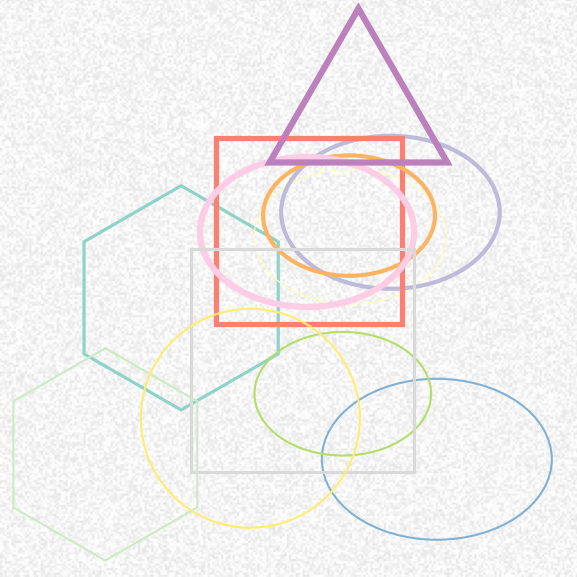[{"shape": "hexagon", "thickness": 1.5, "radius": 0.97, "center": [0.314, 0.483]}, {"shape": "oval", "thickness": 0.5, "radius": 0.83, "center": [0.607, 0.589]}, {"shape": "oval", "thickness": 2, "radius": 0.95, "center": [0.676, 0.632]}, {"shape": "square", "thickness": 2.5, "radius": 0.8, "center": [0.535, 0.599]}, {"shape": "oval", "thickness": 1, "radius": 1.0, "center": [0.756, 0.204]}, {"shape": "oval", "thickness": 2, "radius": 0.74, "center": [0.604, 0.626]}, {"shape": "oval", "thickness": 1, "radius": 0.76, "center": [0.594, 0.317]}, {"shape": "oval", "thickness": 3, "radius": 0.93, "center": [0.532, 0.598]}, {"shape": "square", "thickness": 1.5, "radius": 0.96, "center": [0.524, 0.376]}, {"shape": "triangle", "thickness": 3, "radius": 0.89, "center": [0.621, 0.807]}, {"shape": "hexagon", "thickness": 1, "radius": 0.92, "center": [0.182, 0.212]}, {"shape": "circle", "thickness": 1, "radius": 0.95, "center": [0.434, 0.275]}]